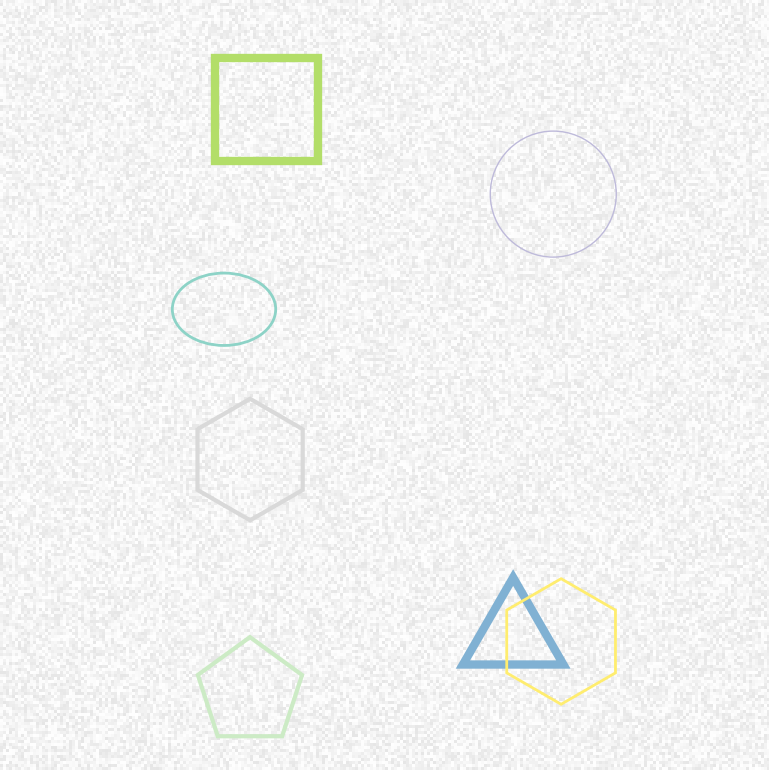[{"shape": "oval", "thickness": 1, "radius": 0.34, "center": [0.291, 0.598]}, {"shape": "circle", "thickness": 0.5, "radius": 0.41, "center": [0.719, 0.748]}, {"shape": "triangle", "thickness": 3, "radius": 0.38, "center": [0.666, 0.175]}, {"shape": "square", "thickness": 3, "radius": 0.33, "center": [0.346, 0.858]}, {"shape": "hexagon", "thickness": 1.5, "radius": 0.39, "center": [0.325, 0.403]}, {"shape": "pentagon", "thickness": 1.5, "radius": 0.36, "center": [0.325, 0.101]}, {"shape": "hexagon", "thickness": 1, "radius": 0.41, "center": [0.729, 0.167]}]